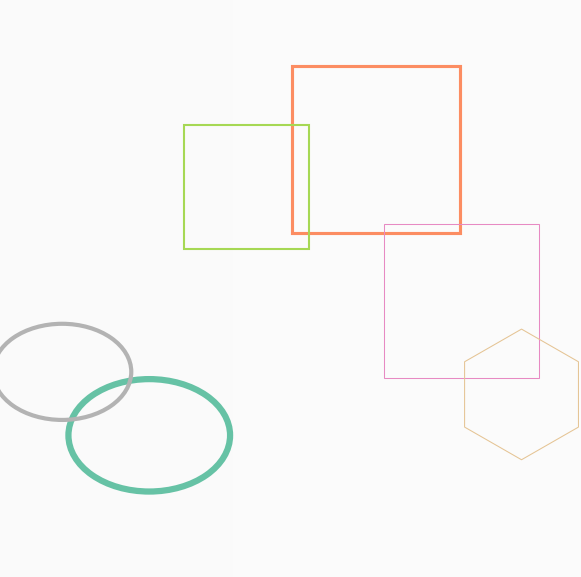[{"shape": "oval", "thickness": 3, "radius": 0.7, "center": [0.257, 0.245]}, {"shape": "square", "thickness": 1.5, "radius": 0.72, "center": [0.648, 0.74]}, {"shape": "square", "thickness": 0.5, "radius": 0.67, "center": [0.795, 0.479]}, {"shape": "square", "thickness": 1, "radius": 0.54, "center": [0.424, 0.676]}, {"shape": "hexagon", "thickness": 0.5, "radius": 0.57, "center": [0.897, 0.316]}, {"shape": "oval", "thickness": 2, "radius": 0.59, "center": [0.107, 0.355]}]